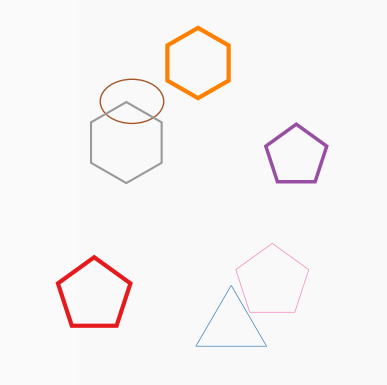[{"shape": "pentagon", "thickness": 3, "radius": 0.49, "center": [0.243, 0.234]}, {"shape": "triangle", "thickness": 0.5, "radius": 0.53, "center": [0.597, 0.153]}, {"shape": "pentagon", "thickness": 2.5, "radius": 0.41, "center": [0.765, 0.595]}, {"shape": "hexagon", "thickness": 3, "radius": 0.46, "center": [0.511, 0.836]}, {"shape": "oval", "thickness": 1, "radius": 0.41, "center": [0.341, 0.737]}, {"shape": "pentagon", "thickness": 0.5, "radius": 0.49, "center": [0.703, 0.269]}, {"shape": "hexagon", "thickness": 1.5, "radius": 0.53, "center": [0.326, 0.63]}]